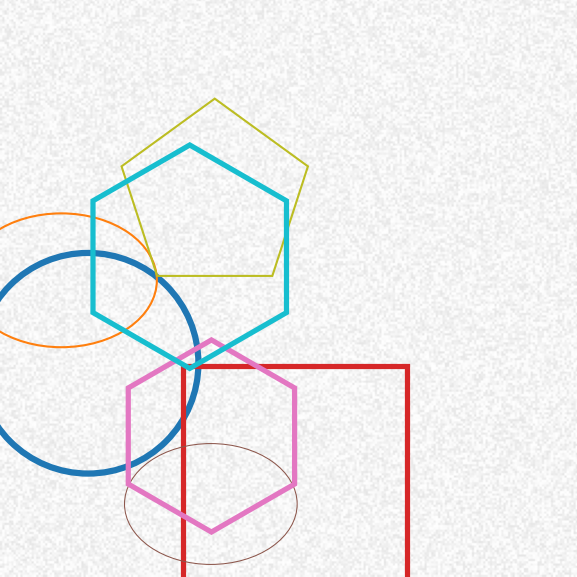[{"shape": "circle", "thickness": 3, "radius": 0.96, "center": [0.153, 0.37]}, {"shape": "oval", "thickness": 1, "radius": 0.83, "center": [0.106, 0.514]}, {"shape": "square", "thickness": 2.5, "radius": 0.97, "center": [0.511, 0.173]}, {"shape": "oval", "thickness": 0.5, "radius": 0.75, "center": [0.365, 0.126]}, {"shape": "hexagon", "thickness": 2.5, "radius": 0.83, "center": [0.366, 0.244]}, {"shape": "pentagon", "thickness": 1, "radius": 0.85, "center": [0.372, 0.659]}, {"shape": "hexagon", "thickness": 2.5, "radius": 0.97, "center": [0.329, 0.555]}]